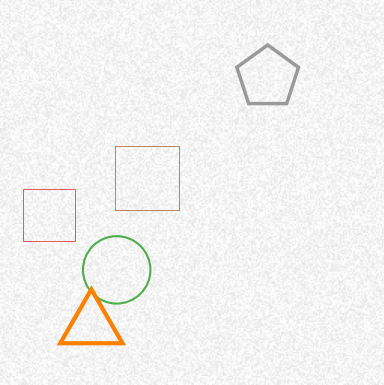[{"shape": "square", "thickness": 0.5, "radius": 0.34, "center": [0.128, 0.44]}, {"shape": "circle", "thickness": 1.5, "radius": 0.44, "center": [0.303, 0.299]}, {"shape": "triangle", "thickness": 3, "radius": 0.47, "center": [0.237, 0.155]}, {"shape": "square", "thickness": 0.5, "radius": 0.42, "center": [0.382, 0.537]}, {"shape": "pentagon", "thickness": 2.5, "radius": 0.42, "center": [0.695, 0.799]}]